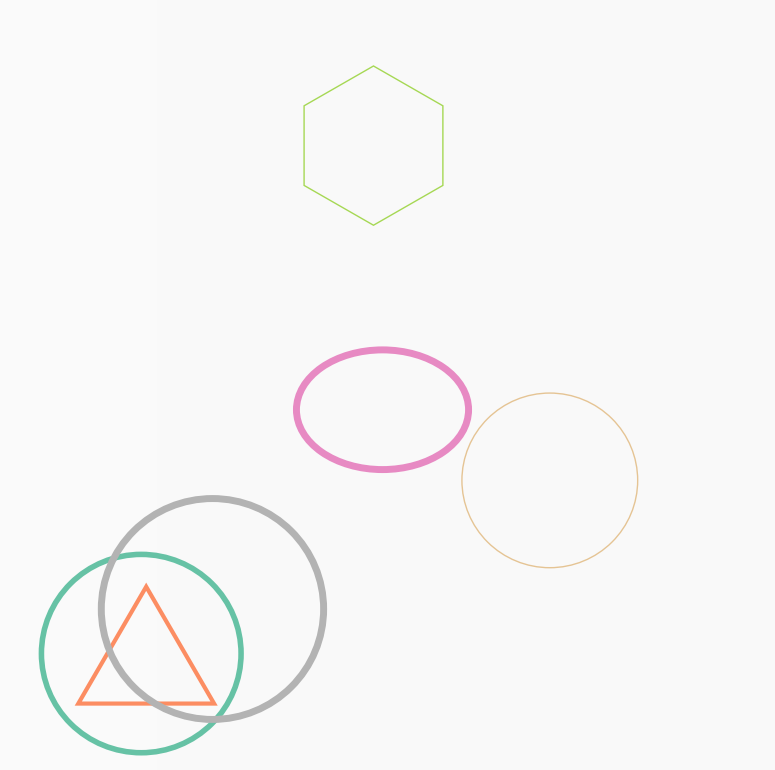[{"shape": "circle", "thickness": 2, "radius": 0.64, "center": [0.182, 0.151]}, {"shape": "triangle", "thickness": 1.5, "radius": 0.51, "center": [0.189, 0.137]}, {"shape": "oval", "thickness": 2.5, "radius": 0.56, "center": [0.494, 0.468]}, {"shape": "hexagon", "thickness": 0.5, "radius": 0.52, "center": [0.482, 0.811]}, {"shape": "circle", "thickness": 0.5, "radius": 0.57, "center": [0.709, 0.376]}, {"shape": "circle", "thickness": 2.5, "radius": 0.72, "center": [0.274, 0.209]}]